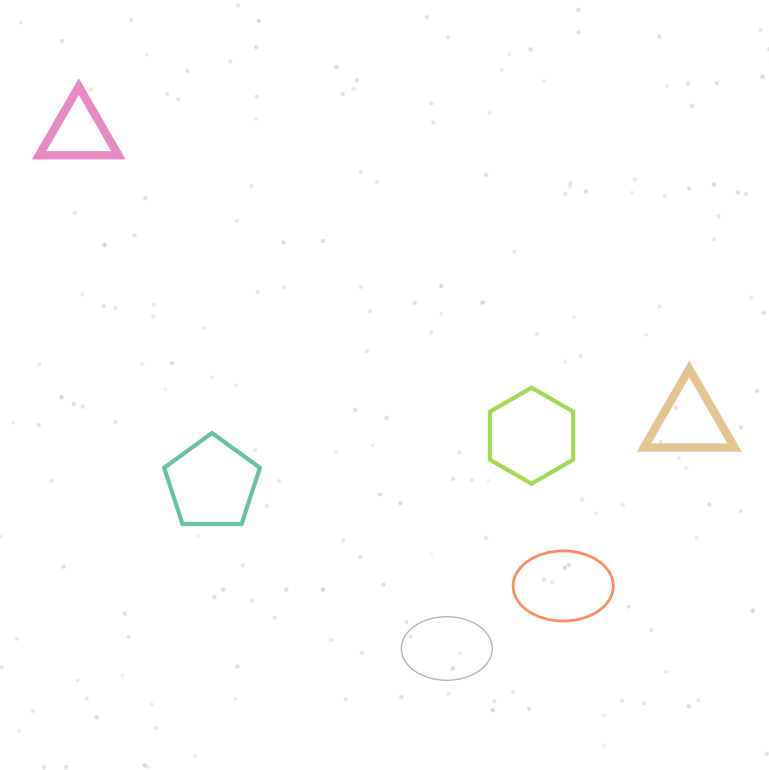[{"shape": "pentagon", "thickness": 1.5, "radius": 0.33, "center": [0.275, 0.372]}, {"shape": "oval", "thickness": 1, "radius": 0.33, "center": [0.731, 0.239]}, {"shape": "triangle", "thickness": 3, "radius": 0.3, "center": [0.102, 0.828]}, {"shape": "hexagon", "thickness": 1.5, "radius": 0.31, "center": [0.69, 0.434]}, {"shape": "triangle", "thickness": 3, "radius": 0.34, "center": [0.895, 0.453]}, {"shape": "oval", "thickness": 0.5, "radius": 0.3, "center": [0.58, 0.158]}]